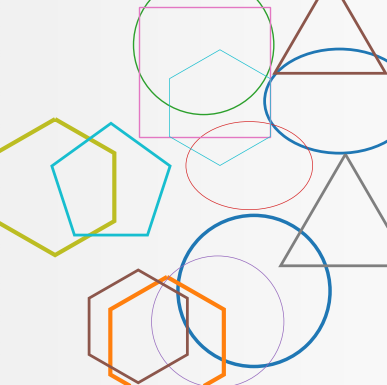[{"shape": "circle", "thickness": 2.5, "radius": 0.98, "center": [0.655, 0.244]}, {"shape": "oval", "thickness": 2, "radius": 0.97, "center": [0.876, 0.737]}, {"shape": "hexagon", "thickness": 3, "radius": 0.85, "center": [0.431, 0.112]}, {"shape": "circle", "thickness": 1, "radius": 0.91, "center": [0.526, 0.883]}, {"shape": "oval", "thickness": 0.5, "radius": 0.82, "center": [0.643, 0.57]}, {"shape": "circle", "thickness": 0.5, "radius": 0.85, "center": [0.562, 0.164]}, {"shape": "triangle", "thickness": 2, "radius": 0.83, "center": [0.852, 0.892]}, {"shape": "hexagon", "thickness": 2, "radius": 0.73, "center": [0.357, 0.152]}, {"shape": "square", "thickness": 1, "radius": 0.84, "center": [0.527, 0.814]}, {"shape": "triangle", "thickness": 2, "radius": 0.97, "center": [0.891, 0.406]}, {"shape": "hexagon", "thickness": 3, "radius": 0.88, "center": [0.142, 0.514]}, {"shape": "pentagon", "thickness": 2, "radius": 0.8, "center": [0.286, 0.519]}, {"shape": "hexagon", "thickness": 0.5, "radius": 0.75, "center": [0.568, 0.72]}]